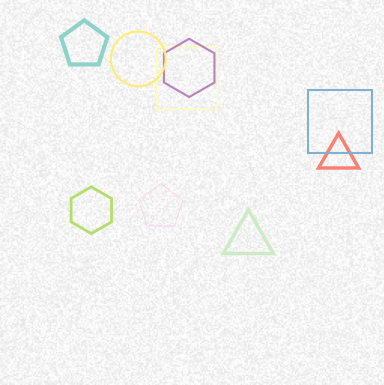[{"shape": "pentagon", "thickness": 3, "radius": 0.32, "center": [0.219, 0.884]}, {"shape": "square", "thickness": 1, "radius": 0.4, "center": [0.484, 0.798]}, {"shape": "triangle", "thickness": 2.5, "radius": 0.3, "center": [0.88, 0.594]}, {"shape": "square", "thickness": 1.5, "radius": 0.41, "center": [0.883, 0.685]}, {"shape": "hexagon", "thickness": 2, "radius": 0.3, "center": [0.237, 0.454]}, {"shape": "pentagon", "thickness": 0.5, "radius": 0.3, "center": [0.417, 0.462]}, {"shape": "hexagon", "thickness": 1.5, "radius": 0.38, "center": [0.491, 0.824]}, {"shape": "triangle", "thickness": 2.5, "radius": 0.38, "center": [0.645, 0.379]}, {"shape": "circle", "thickness": 1.5, "radius": 0.36, "center": [0.359, 0.847]}]